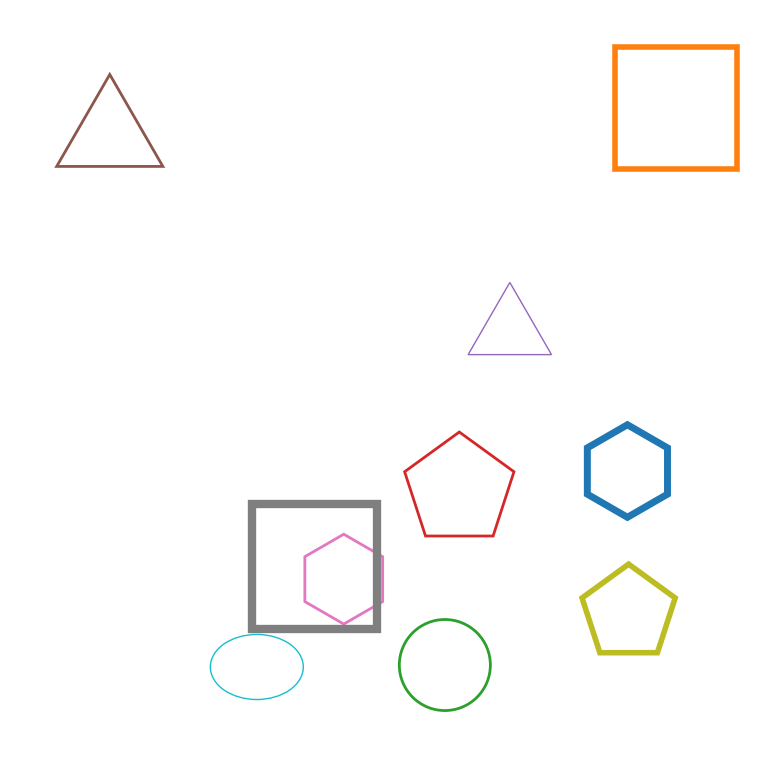[{"shape": "hexagon", "thickness": 2.5, "radius": 0.3, "center": [0.815, 0.388]}, {"shape": "square", "thickness": 2, "radius": 0.4, "center": [0.878, 0.86]}, {"shape": "circle", "thickness": 1, "radius": 0.3, "center": [0.578, 0.136]}, {"shape": "pentagon", "thickness": 1, "radius": 0.37, "center": [0.596, 0.364]}, {"shape": "triangle", "thickness": 0.5, "radius": 0.31, "center": [0.662, 0.571]}, {"shape": "triangle", "thickness": 1, "radius": 0.4, "center": [0.143, 0.824]}, {"shape": "hexagon", "thickness": 1, "radius": 0.29, "center": [0.446, 0.248]}, {"shape": "square", "thickness": 3, "radius": 0.41, "center": [0.409, 0.264]}, {"shape": "pentagon", "thickness": 2, "radius": 0.32, "center": [0.816, 0.204]}, {"shape": "oval", "thickness": 0.5, "radius": 0.3, "center": [0.334, 0.134]}]